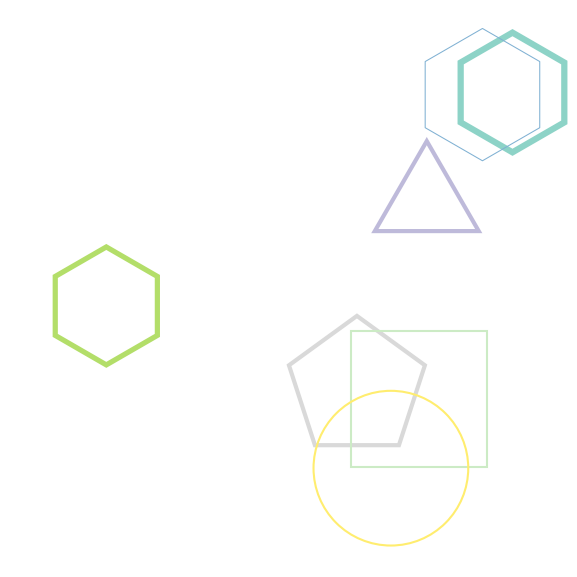[{"shape": "hexagon", "thickness": 3, "radius": 0.52, "center": [0.887, 0.839]}, {"shape": "triangle", "thickness": 2, "radius": 0.52, "center": [0.739, 0.651]}, {"shape": "hexagon", "thickness": 0.5, "radius": 0.57, "center": [0.835, 0.835]}, {"shape": "hexagon", "thickness": 2.5, "radius": 0.51, "center": [0.184, 0.469]}, {"shape": "pentagon", "thickness": 2, "radius": 0.62, "center": [0.618, 0.328]}, {"shape": "square", "thickness": 1, "radius": 0.59, "center": [0.726, 0.309]}, {"shape": "circle", "thickness": 1, "radius": 0.67, "center": [0.677, 0.188]}]